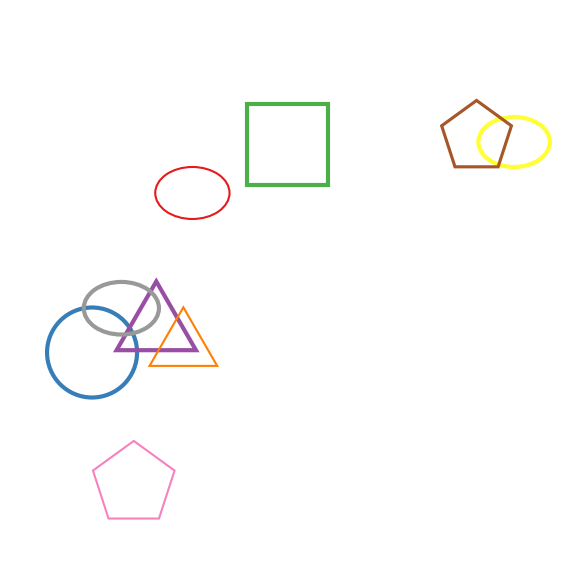[{"shape": "oval", "thickness": 1, "radius": 0.32, "center": [0.333, 0.665]}, {"shape": "circle", "thickness": 2, "radius": 0.39, "center": [0.159, 0.389]}, {"shape": "square", "thickness": 2, "radius": 0.35, "center": [0.498, 0.75]}, {"shape": "triangle", "thickness": 2, "radius": 0.4, "center": [0.271, 0.432]}, {"shape": "triangle", "thickness": 1, "radius": 0.34, "center": [0.318, 0.399]}, {"shape": "oval", "thickness": 2, "radius": 0.31, "center": [0.89, 0.753]}, {"shape": "pentagon", "thickness": 1.5, "radius": 0.32, "center": [0.825, 0.762]}, {"shape": "pentagon", "thickness": 1, "radius": 0.37, "center": [0.232, 0.161]}, {"shape": "oval", "thickness": 2, "radius": 0.33, "center": [0.21, 0.465]}]